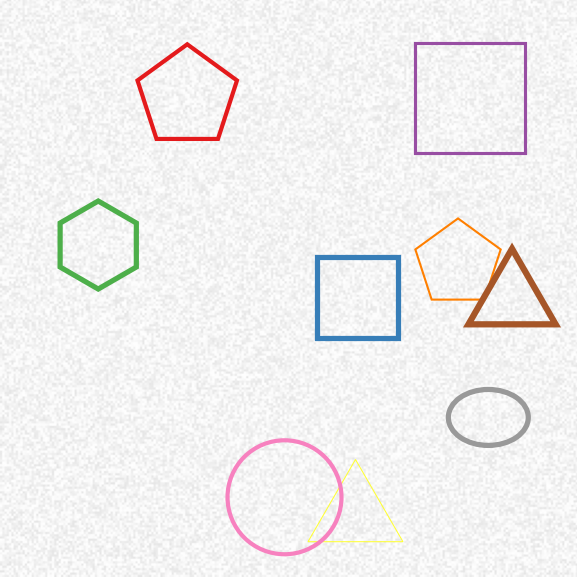[{"shape": "pentagon", "thickness": 2, "radius": 0.45, "center": [0.324, 0.832]}, {"shape": "square", "thickness": 2.5, "radius": 0.35, "center": [0.619, 0.484]}, {"shape": "hexagon", "thickness": 2.5, "radius": 0.38, "center": [0.17, 0.575]}, {"shape": "square", "thickness": 1.5, "radius": 0.48, "center": [0.814, 0.829]}, {"shape": "pentagon", "thickness": 1, "radius": 0.39, "center": [0.793, 0.543]}, {"shape": "triangle", "thickness": 0.5, "radius": 0.47, "center": [0.616, 0.109]}, {"shape": "triangle", "thickness": 3, "radius": 0.44, "center": [0.887, 0.481]}, {"shape": "circle", "thickness": 2, "radius": 0.49, "center": [0.493, 0.138]}, {"shape": "oval", "thickness": 2.5, "radius": 0.35, "center": [0.846, 0.276]}]